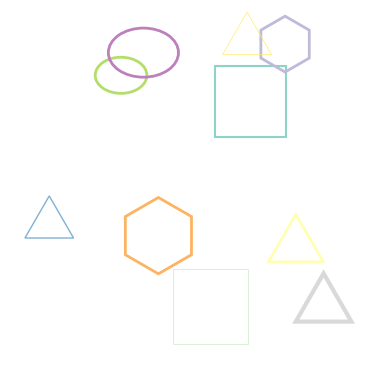[{"shape": "square", "thickness": 1.5, "radius": 0.46, "center": [0.651, 0.737]}, {"shape": "triangle", "thickness": 2, "radius": 0.41, "center": [0.769, 0.361]}, {"shape": "hexagon", "thickness": 2, "radius": 0.36, "center": [0.74, 0.885]}, {"shape": "triangle", "thickness": 1, "radius": 0.36, "center": [0.128, 0.418]}, {"shape": "hexagon", "thickness": 2, "radius": 0.5, "center": [0.411, 0.388]}, {"shape": "oval", "thickness": 2, "radius": 0.34, "center": [0.314, 0.804]}, {"shape": "triangle", "thickness": 3, "radius": 0.42, "center": [0.841, 0.206]}, {"shape": "oval", "thickness": 2, "radius": 0.46, "center": [0.373, 0.863]}, {"shape": "square", "thickness": 0.5, "radius": 0.48, "center": [0.546, 0.204]}, {"shape": "triangle", "thickness": 0.5, "radius": 0.37, "center": [0.642, 0.895]}]